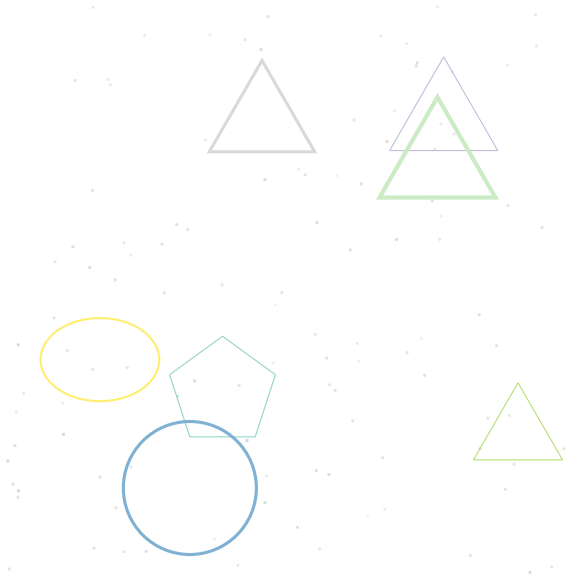[{"shape": "pentagon", "thickness": 0.5, "radius": 0.48, "center": [0.385, 0.321]}, {"shape": "triangle", "thickness": 0.5, "radius": 0.54, "center": [0.768, 0.792]}, {"shape": "circle", "thickness": 1.5, "radius": 0.58, "center": [0.329, 0.154]}, {"shape": "triangle", "thickness": 0.5, "radius": 0.45, "center": [0.897, 0.247]}, {"shape": "triangle", "thickness": 1.5, "radius": 0.53, "center": [0.454, 0.789]}, {"shape": "triangle", "thickness": 2, "radius": 0.58, "center": [0.758, 0.715]}, {"shape": "oval", "thickness": 1, "radius": 0.51, "center": [0.173, 0.376]}]